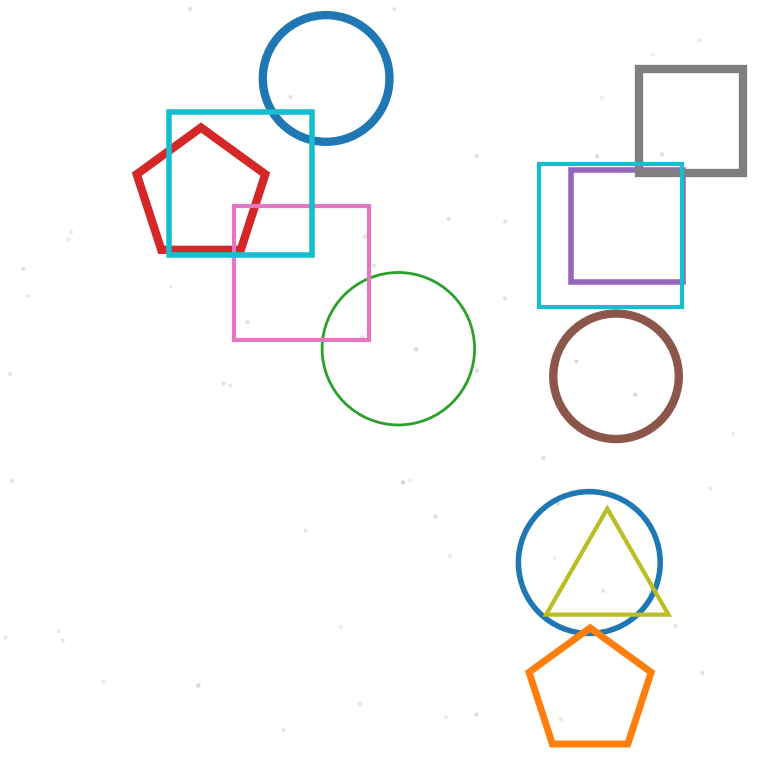[{"shape": "circle", "thickness": 2, "radius": 0.46, "center": [0.765, 0.269]}, {"shape": "circle", "thickness": 3, "radius": 0.41, "center": [0.424, 0.898]}, {"shape": "pentagon", "thickness": 2.5, "radius": 0.42, "center": [0.766, 0.101]}, {"shape": "circle", "thickness": 1, "radius": 0.5, "center": [0.517, 0.547]}, {"shape": "pentagon", "thickness": 3, "radius": 0.44, "center": [0.261, 0.747]}, {"shape": "square", "thickness": 2, "radius": 0.36, "center": [0.814, 0.706]}, {"shape": "circle", "thickness": 3, "radius": 0.41, "center": [0.8, 0.511]}, {"shape": "square", "thickness": 1.5, "radius": 0.44, "center": [0.392, 0.645]}, {"shape": "square", "thickness": 3, "radius": 0.34, "center": [0.897, 0.842]}, {"shape": "triangle", "thickness": 1.5, "radius": 0.46, "center": [0.789, 0.248]}, {"shape": "square", "thickness": 1.5, "radius": 0.46, "center": [0.793, 0.694]}, {"shape": "square", "thickness": 2, "radius": 0.47, "center": [0.312, 0.762]}]